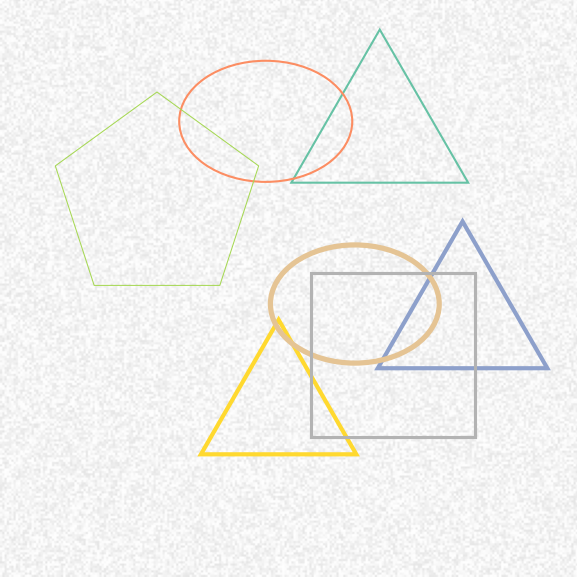[{"shape": "triangle", "thickness": 1, "radius": 0.88, "center": [0.658, 0.771]}, {"shape": "oval", "thickness": 1, "radius": 0.75, "center": [0.46, 0.789]}, {"shape": "triangle", "thickness": 2, "radius": 0.85, "center": [0.801, 0.446]}, {"shape": "pentagon", "thickness": 0.5, "radius": 0.93, "center": [0.272, 0.655]}, {"shape": "triangle", "thickness": 2, "radius": 0.78, "center": [0.482, 0.29]}, {"shape": "oval", "thickness": 2.5, "radius": 0.73, "center": [0.614, 0.473]}, {"shape": "square", "thickness": 1.5, "radius": 0.71, "center": [0.681, 0.384]}]